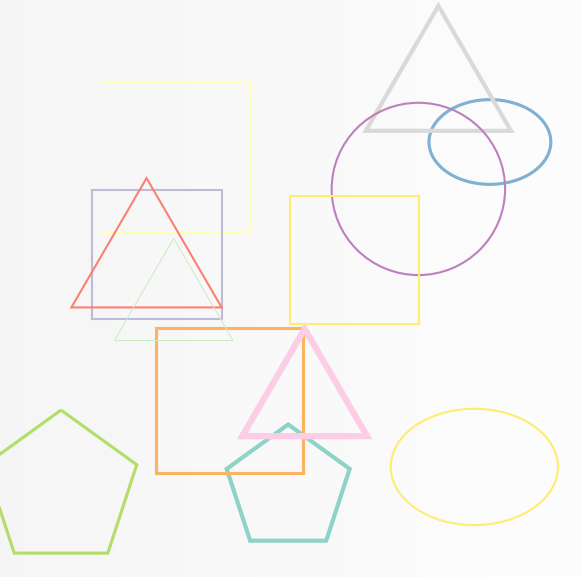[{"shape": "pentagon", "thickness": 2, "radius": 0.56, "center": [0.496, 0.153]}, {"shape": "square", "thickness": 0.5, "radius": 0.65, "center": [0.3, 0.727]}, {"shape": "square", "thickness": 1, "radius": 0.56, "center": [0.27, 0.558]}, {"shape": "triangle", "thickness": 1, "radius": 0.75, "center": [0.252, 0.541]}, {"shape": "oval", "thickness": 1.5, "radius": 0.52, "center": [0.843, 0.753]}, {"shape": "square", "thickness": 1.5, "radius": 0.63, "center": [0.395, 0.306]}, {"shape": "pentagon", "thickness": 1.5, "radius": 0.68, "center": [0.105, 0.152]}, {"shape": "triangle", "thickness": 3, "radius": 0.62, "center": [0.524, 0.306]}, {"shape": "triangle", "thickness": 2, "radius": 0.72, "center": [0.754, 0.845]}, {"shape": "circle", "thickness": 1, "radius": 0.75, "center": [0.72, 0.672]}, {"shape": "triangle", "thickness": 0.5, "radius": 0.59, "center": [0.299, 0.468]}, {"shape": "oval", "thickness": 1, "radius": 0.72, "center": [0.816, 0.191]}, {"shape": "square", "thickness": 1, "radius": 0.55, "center": [0.61, 0.549]}]